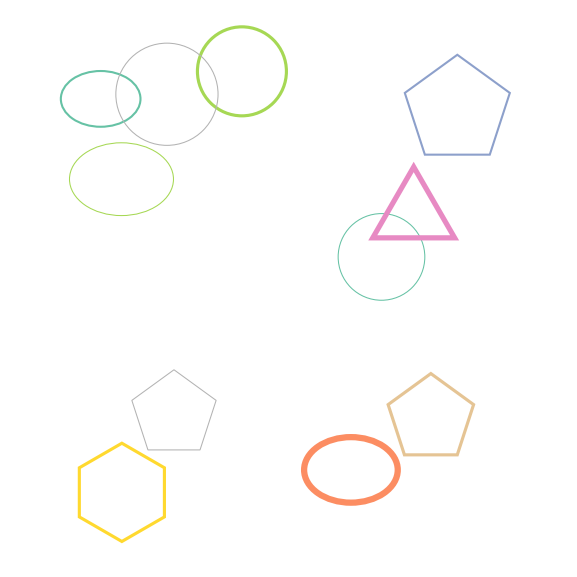[{"shape": "circle", "thickness": 0.5, "radius": 0.38, "center": [0.661, 0.554]}, {"shape": "oval", "thickness": 1, "radius": 0.34, "center": [0.174, 0.828]}, {"shape": "oval", "thickness": 3, "radius": 0.41, "center": [0.608, 0.185]}, {"shape": "pentagon", "thickness": 1, "radius": 0.48, "center": [0.792, 0.809]}, {"shape": "triangle", "thickness": 2.5, "radius": 0.41, "center": [0.716, 0.628]}, {"shape": "circle", "thickness": 1.5, "radius": 0.39, "center": [0.419, 0.876]}, {"shape": "oval", "thickness": 0.5, "radius": 0.45, "center": [0.21, 0.689]}, {"shape": "hexagon", "thickness": 1.5, "radius": 0.43, "center": [0.211, 0.147]}, {"shape": "pentagon", "thickness": 1.5, "radius": 0.39, "center": [0.746, 0.274]}, {"shape": "pentagon", "thickness": 0.5, "radius": 0.38, "center": [0.301, 0.282]}, {"shape": "circle", "thickness": 0.5, "radius": 0.44, "center": [0.289, 0.836]}]